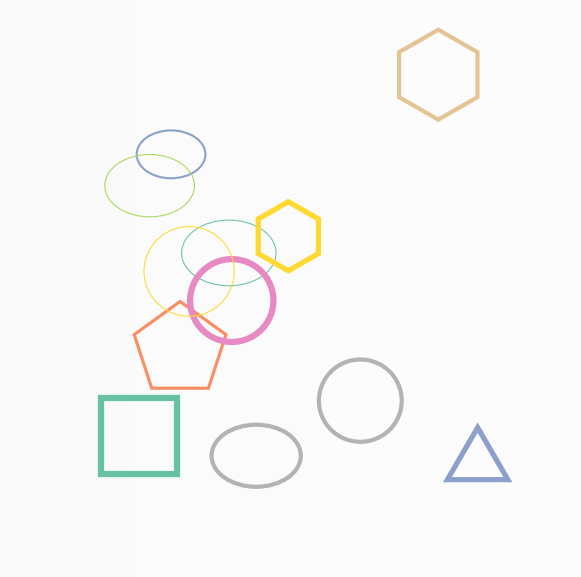[{"shape": "oval", "thickness": 0.5, "radius": 0.41, "center": [0.394, 0.561]}, {"shape": "square", "thickness": 3, "radius": 0.33, "center": [0.239, 0.244]}, {"shape": "pentagon", "thickness": 1.5, "radius": 0.41, "center": [0.31, 0.394]}, {"shape": "triangle", "thickness": 2.5, "radius": 0.3, "center": [0.822, 0.199]}, {"shape": "oval", "thickness": 1, "radius": 0.3, "center": [0.294, 0.732]}, {"shape": "circle", "thickness": 3, "radius": 0.36, "center": [0.399, 0.479]}, {"shape": "oval", "thickness": 0.5, "radius": 0.39, "center": [0.257, 0.678]}, {"shape": "circle", "thickness": 0.5, "radius": 0.39, "center": [0.325, 0.529]}, {"shape": "hexagon", "thickness": 2.5, "radius": 0.3, "center": [0.496, 0.59]}, {"shape": "hexagon", "thickness": 2, "radius": 0.39, "center": [0.754, 0.87]}, {"shape": "oval", "thickness": 2, "radius": 0.38, "center": [0.441, 0.21]}, {"shape": "circle", "thickness": 2, "radius": 0.36, "center": [0.62, 0.305]}]